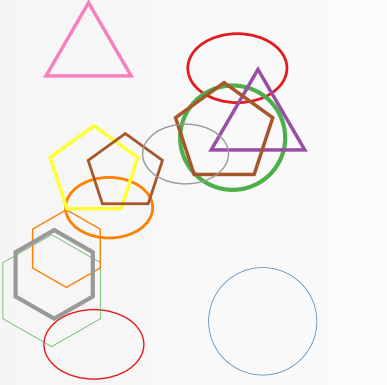[{"shape": "oval", "thickness": 1, "radius": 0.64, "center": [0.242, 0.106]}, {"shape": "oval", "thickness": 2, "radius": 0.64, "center": [0.613, 0.823]}, {"shape": "circle", "thickness": 0.5, "radius": 0.7, "center": [0.678, 0.165]}, {"shape": "hexagon", "thickness": 0.5, "radius": 0.73, "center": [0.133, 0.245]}, {"shape": "circle", "thickness": 3, "radius": 0.68, "center": [0.6, 0.642]}, {"shape": "triangle", "thickness": 2.5, "radius": 0.7, "center": [0.666, 0.68]}, {"shape": "hexagon", "thickness": 1, "radius": 0.5, "center": [0.171, 0.354]}, {"shape": "oval", "thickness": 2, "radius": 0.56, "center": [0.282, 0.46]}, {"shape": "pentagon", "thickness": 2.5, "radius": 0.59, "center": [0.243, 0.554]}, {"shape": "pentagon", "thickness": 2, "radius": 0.5, "center": [0.323, 0.552]}, {"shape": "pentagon", "thickness": 2.5, "radius": 0.66, "center": [0.578, 0.654]}, {"shape": "triangle", "thickness": 2.5, "radius": 0.63, "center": [0.229, 0.866]}, {"shape": "hexagon", "thickness": 3, "radius": 0.58, "center": [0.14, 0.287]}, {"shape": "oval", "thickness": 1, "radius": 0.55, "center": [0.479, 0.6]}]